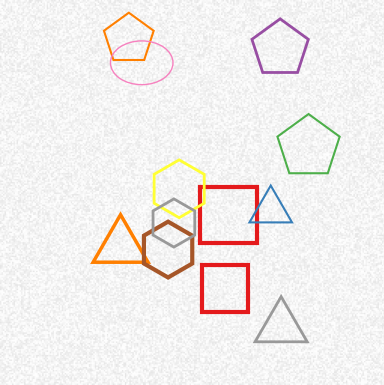[{"shape": "square", "thickness": 3, "radius": 0.37, "center": [0.594, 0.442]}, {"shape": "square", "thickness": 3, "radius": 0.3, "center": [0.584, 0.251]}, {"shape": "triangle", "thickness": 1.5, "radius": 0.32, "center": [0.703, 0.454]}, {"shape": "pentagon", "thickness": 1.5, "radius": 0.42, "center": [0.801, 0.619]}, {"shape": "pentagon", "thickness": 2, "radius": 0.39, "center": [0.728, 0.874]}, {"shape": "triangle", "thickness": 2.5, "radius": 0.41, "center": [0.313, 0.36]}, {"shape": "pentagon", "thickness": 1.5, "radius": 0.34, "center": [0.335, 0.899]}, {"shape": "hexagon", "thickness": 2, "radius": 0.38, "center": [0.465, 0.51]}, {"shape": "hexagon", "thickness": 3, "radius": 0.36, "center": [0.437, 0.352]}, {"shape": "oval", "thickness": 1, "radius": 0.41, "center": [0.368, 0.837]}, {"shape": "triangle", "thickness": 2, "radius": 0.39, "center": [0.73, 0.151]}, {"shape": "hexagon", "thickness": 2, "radius": 0.31, "center": [0.452, 0.421]}]